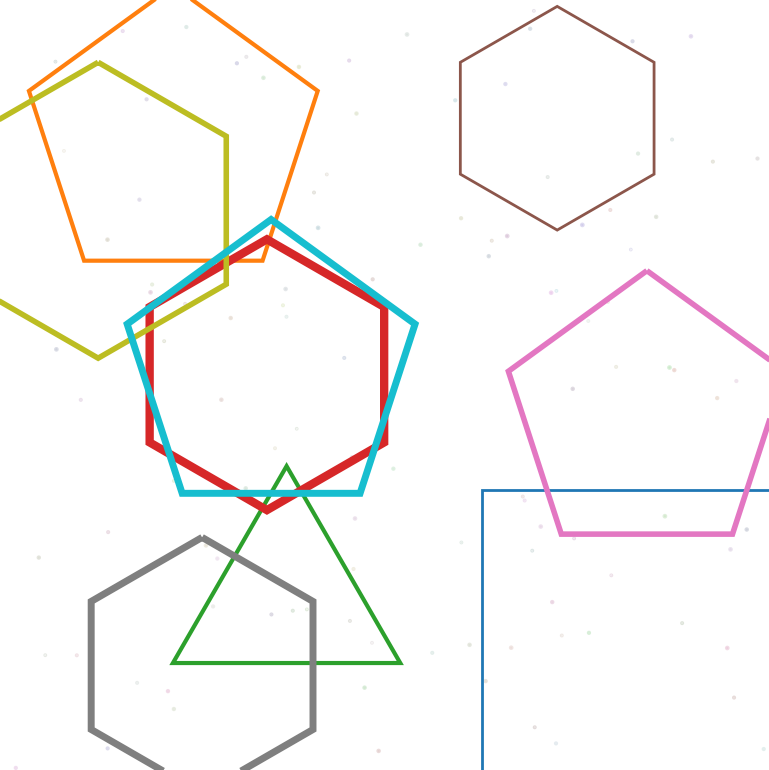[{"shape": "square", "thickness": 1, "radius": 0.99, "center": [0.825, 0.166]}, {"shape": "pentagon", "thickness": 1.5, "radius": 0.99, "center": [0.225, 0.821]}, {"shape": "triangle", "thickness": 1.5, "radius": 0.85, "center": [0.372, 0.224]}, {"shape": "hexagon", "thickness": 3, "radius": 0.88, "center": [0.347, 0.513]}, {"shape": "hexagon", "thickness": 1, "radius": 0.73, "center": [0.724, 0.846]}, {"shape": "pentagon", "thickness": 2, "radius": 0.95, "center": [0.84, 0.459]}, {"shape": "hexagon", "thickness": 2.5, "radius": 0.83, "center": [0.262, 0.136]}, {"shape": "hexagon", "thickness": 2, "radius": 0.96, "center": [0.127, 0.727]}, {"shape": "pentagon", "thickness": 2.5, "radius": 0.98, "center": [0.352, 0.518]}]